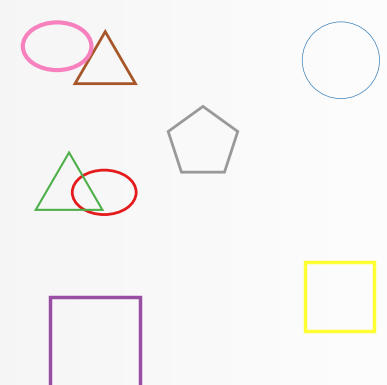[{"shape": "oval", "thickness": 2, "radius": 0.41, "center": [0.269, 0.5]}, {"shape": "circle", "thickness": 0.5, "radius": 0.5, "center": [0.88, 0.843]}, {"shape": "triangle", "thickness": 1.5, "radius": 0.5, "center": [0.178, 0.505]}, {"shape": "square", "thickness": 2.5, "radius": 0.58, "center": [0.246, 0.113]}, {"shape": "square", "thickness": 2.5, "radius": 0.45, "center": [0.876, 0.23]}, {"shape": "triangle", "thickness": 2, "radius": 0.45, "center": [0.272, 0.828]}, {"shape": "oval", "thickness": 3, "radius": 0.44, "center": [0.147, 0.88]}, {"shape": "pentagon", "thickness": 2, "radius": 0.47, "center": [0.524, 0.629]}]